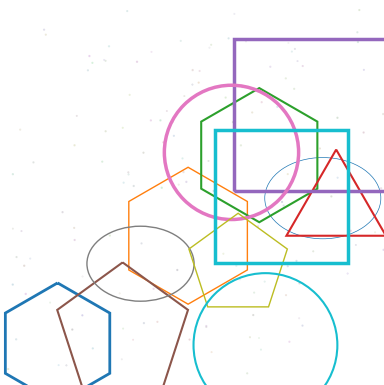[{"shape": "hexagon", "thickness": 2, "radius": 0.78, "center": [0.15, 0.109]}, {"shape": "oval", "thickness": 0.5, "radius": 0.75, "center": [0.838, 0.485]}, {"shape": "hexagon", "thickness": 1, "radius": 0.89, "center": [0.489, 0.388]}, {"shape": "hexagon", "thickness": 1.5, "radius": 0.87, "center": [0.673, 0.597]}, {"shape": "triangle", "thickness": 1.5, "radius": 0.75, "center": [0.873, 0.462]}, {"shape": "square", "thickness": 2.5, "radius": 0.99, "center": [0.805, 0.701]}, {"shape": "pentagon", "thickness": 1.5, "radius": 0.89, "center": [0.318, 0.14]}, {"shape": "circle", "thickness": 2.5, "radius": 0.87, "center": [0.601, 0.604]}, {"shape": "oval", "thickness": 1, "radius": 0.7, "center": [0.365, 0.315]}, {"shape": "pentagon", "thickness": 1, "radius": 0.67, "center": [0.619, 0.312]}, {"shape": "square", "thickness": 2.5, "radius": 0.86, "center": [0.732, 0.489]}, {"shape": "circle", "thickness": 1.5, "radius": 0.93, "center": [0.689, 0.104]}]